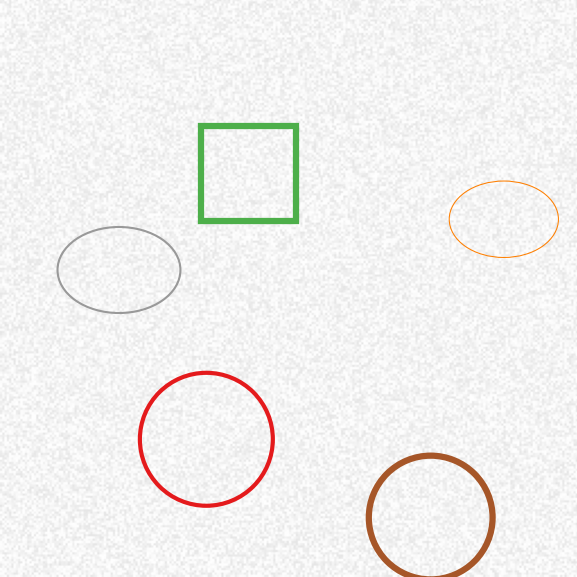[{"shape": "circle", "thickness": 2, "radius": 0.58, "center": [0.357, 0.238]}, {"shape": "square", "thickness": 3, "radius": 0.41, "center": [0.431, 0.698]}, {"shape": "oval", "thickness": 0.5, "radius": 0.47, "center": [0.872, 0.619]}, {"shape": "circle", "thickness": 3, "radius": 0.54, "center": [0.746, 0.103]}, {"shape": "oval", "thickness": 1, "radius": 0.53, "center": [0.206, 0.532]}]